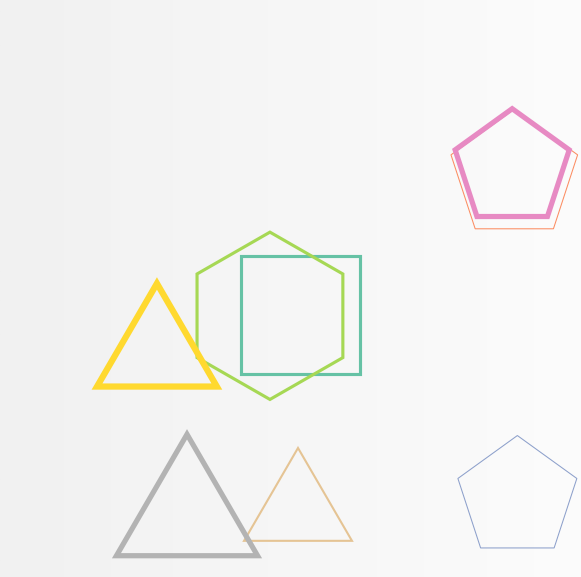[{"shape": "square", "thickness": 1.5, "radius": 0.51, "center": [0.517, 0.453]}, {"shape": "pentagon", "thickness": 0.5, "radius": 0.57, "center": [0.885, 0.696]}, {"shape": "pentagon", "thickness": 0.5, "radius": 0.54, "center": [0.89, 0.137]}, {"shape": "pentagon", "thickness": 2.5, "radius": 0.52, "center": [0.881, 0.708]}, {"shape": "hexagon", "thickness": 1.5, "radius": 0.72, "center": [0.464, 0.452]}, {"shape": "triangle", "thickness": 3, "radius": 0.6, "center": [0.27, 0.389]}, {"shape": "triangle", "thickness": 1, "radius": 0.54, "center": [0.513, 0.116]}, {"shape": "triangle", "thickness": 2.5, "radius": 0.7, "center": [0.322, 0.107]}]